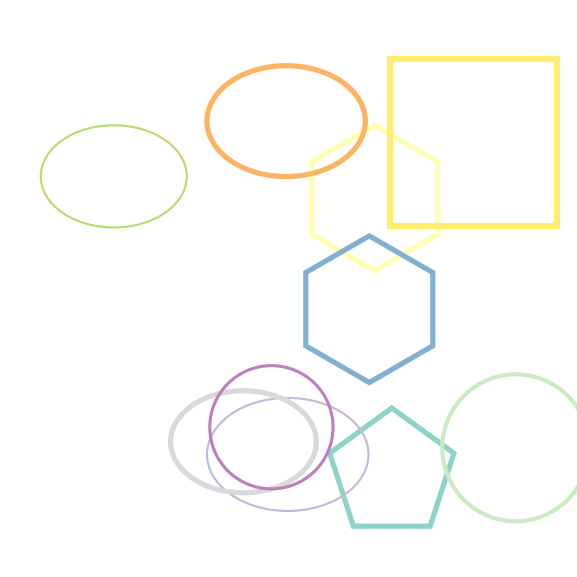[{"shape": "pentagon", "thickness": 2.5, "radius": 0.57, "center": [0.678, 0.179]}, {"shape": "hexagon", "thickness": 2.5, "radius": 0.63, "center": [0.649, 0.656]}, {"shape": "oval", "thickness": 1, "radius": 0.7, "center": [0.498, 0.212]}, {"shape": "hexagon", "thickness": 2.5, "radius": 0.63, "center": [0.639, 0.464]}, {"shape": "oval", "thickness": 2.5, "radius": 0.69, "center": [0.495, 0.789]}, {"shape": "oval", "thickness": 1, "radius": 0.63, "center": [0.197, 0.694]}, {"shape": "oval", "thickness": 2.5, "radius": 0.63, "center": [0.422, 0.234]}, {"shape": "circle", "thickness": 1.5, "radius": 0.53, "center": [0.47, 0.259]}, {"shape": "circle", "thickness": 2, "radius": 0.64, "center": [0.893, 0.224]}, {"shape": "square", "thickness": 3, "radius": 0.72, "center": [0.82, 0.752]}]